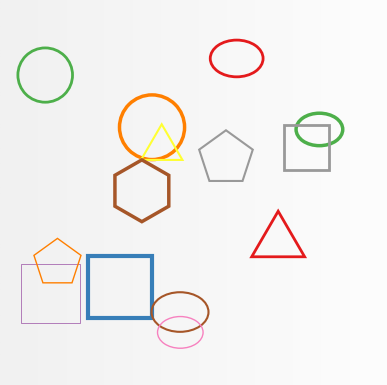[{"shape": "triangle", "thickness": 2, "radius": 0.39, "center": [0.718, 0.372]}, {"shape": "oval", "thickness": 2, "radius": 0.34, "center": [0.611, 0.848]}, {"shape": "square", "thickness": 3, "radius": 0.41, "center": [0.31, 0.254]}, {"shape": "circle", "thickness": 2, "radius": 0.35, "center": [0.117, 0.805]}, {"shape": "oval", "thickness": 2.5, "radius": 0.3, "center": [0.824, 0.664]}, {"shape": "square", "thickness": 0.5, "radius": 0.38, "center": [0.13, 0.238]}, {"shape": "pentagon", "thickness": 1, "radius": 0.32, "center": [0.148, 0.317]}, {"shape": "circle", "thickness": 2.5, "radius": 0.42, "center": [0.392, 0.67]}, {"shape": "triangle", "thickness": 1.5, "radius": 0.31, "center": [0.417, 0.615]}, {"shape": "oval", "thickness": 1.5, "radius": 0.37, "center": [0.465, 0.19]}, {"shape": "hexagon", "thickness": 2.5, "radius": 0.4, "center": [0.366, 0.505]}, {"shape": "oval", "thickness": 1, "radius": 0.29, "center": [0.465, 0.137]}, {"shape": "pentagon", "thickness": 1.5, "radius": 0.36, "center": [0.583, 0.589]}, {"shape": "square", "thickness": 2, "radius": 0.29, "center": [0.791, 0.617]}]